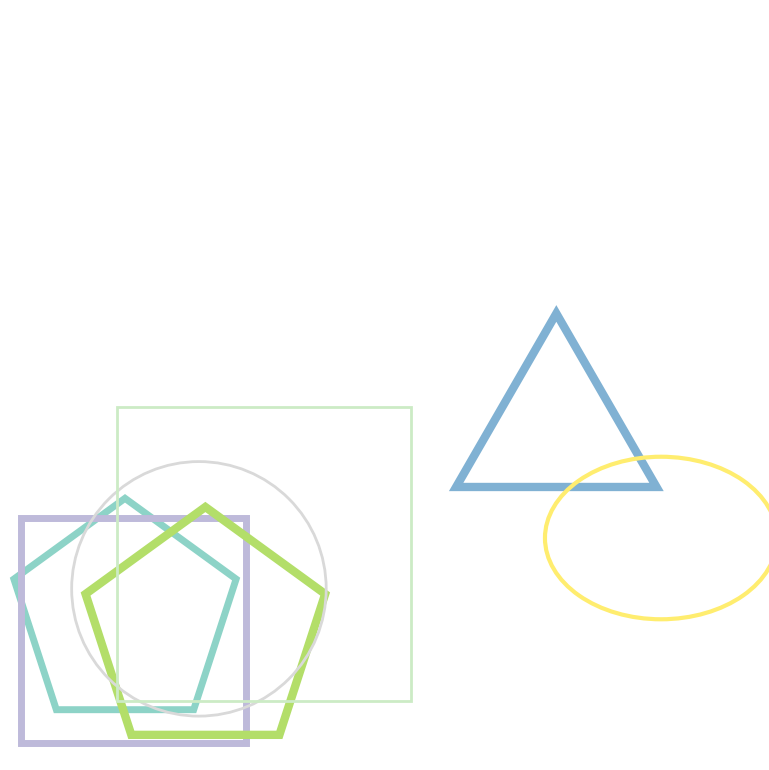[{"shape": "pentagon", "thickness": 2.5, "radius": 0.76, "center": [0.162, 0.201]}, {"shape": "square", "thickness": 2.5, "radius": 0.73, "center": [0.173, 0.181]}, {"shape": "triangle", "thickness": 3, "radius": 0.75, "center": [0.723, 0.443]}, {"shape": "pentagon", "thickness": 3, "radius": 0.82, "center": [0.267, 0.178]}, {"shape": "circle", "thickness": 1, "radius": 0.83, "center": [0.258, 0.235]}, {"shape": "square", "thickness": 1, "radius": 0.95, "center": [0.343, 0.281]}, {"shape": "oval", "thickness": 1.5, "radius": 0.75, "center": [0.859, 0.301]}]